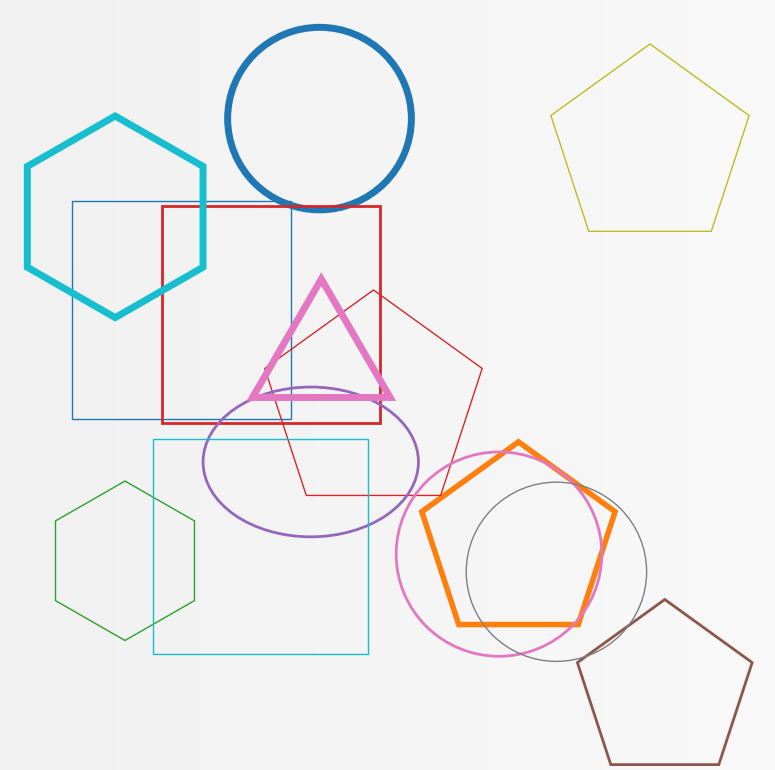[{"shape": "circle", "thickness": 2.5, "radius": 0.59, "center": [0.412, 0.846]}, {"shape": "square", "thickness": 0.5, "radius": 0.71, "center": [0.234, 0.598]}, {"shape": "pentagon", "thickness": 2, "radius": 0.66, "center": [0.669, 0.295]}, {"shape": "hexagon", "thickness": 0.5, "radius": 0.52, "center": [0.161, 0.272]}, {"shape": "square", "thickness": 1, "radius": 0.7, "center": [0.35, 0.592]}, {"shape": "pentagon", "thickness": 0.5, "radius": 0.74, "center": [0.482, 0.476]}, {"shape": "oval", "thickness": 1, "radius": 0.69, "center": [0.401, 0.4]}, {"shape": "pentagon", "thickness": 1, "radius": 0.59, "center": [0.858, 0.103]}, {"shape": "triangle", "thickness": 2.5, "radius": 0.51, "center": [0.415, 0.535]}, {"shape": "circle", "thickness": 1, "radius": 0.66, "center": [0.644, 0.28]}, {"shape": "circle", "thickness": 0.5, "radius": 0.58, "center": [0.718, 0.257]}, {"shape": "pentagon", "thickness": 0.5, "radius": 0.67, "center": [0.839, 0.808]}, {"shape": "hexagon", "thickness": 2.5, "radius": 0.65, "center": [0.149, 0.718]}, {"shape": "square", "thickness": 0.5, "radius": 0.7, "center": [0.336, 0.29]}]